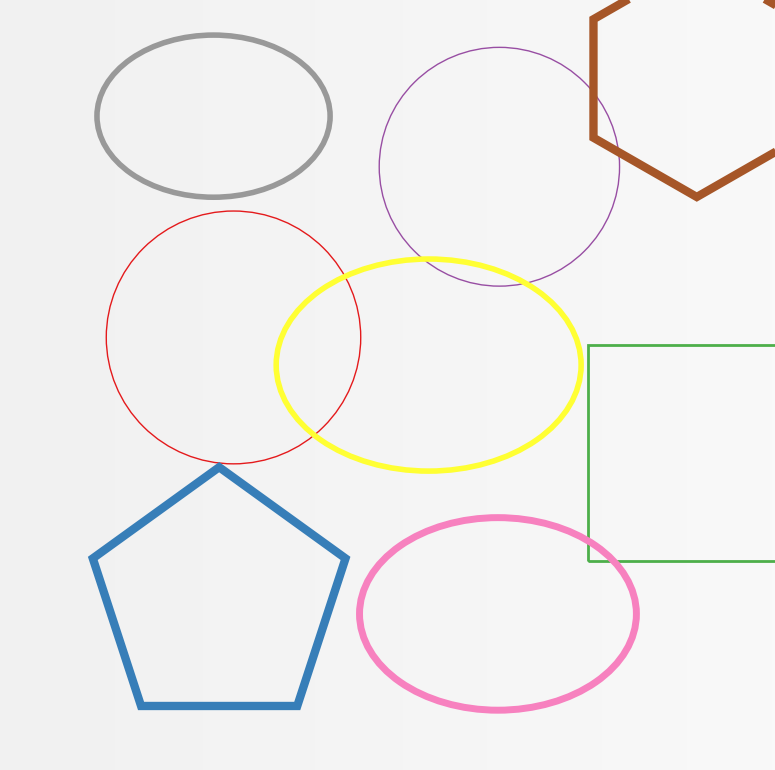[{"shape": "circle", "thickness": 0.5, "radius": 0.82, "center": [0.301, 0.562]}, {"shape": "pentagon", "thickness": 3, "radius": 0.86, "center": [0.283, 0.222]}, {"shape": "square", "thickness": 1, "radius": 0.7, "center": [0.899, 0.411]}, {"shape": "circle", "thickness": 0.5, "radius": 0.78, "center": [0.644, 0.783]}, {"shape": "oval", "thickness": 2, "radius": 0.98, "center": [0.553, 0.526]}, {"shape": "hexagon", "thickness": 3, "radius": 0.77, "center": [0.899, 0.898]}, {"shape": "oval", "thickness": 2.5, "radius": 0.89, "center": [0.643, 0.203]}, {"shape": "oval", "thickness": 2, "radius": 0.75, "center": [0.276, 0.849]}]